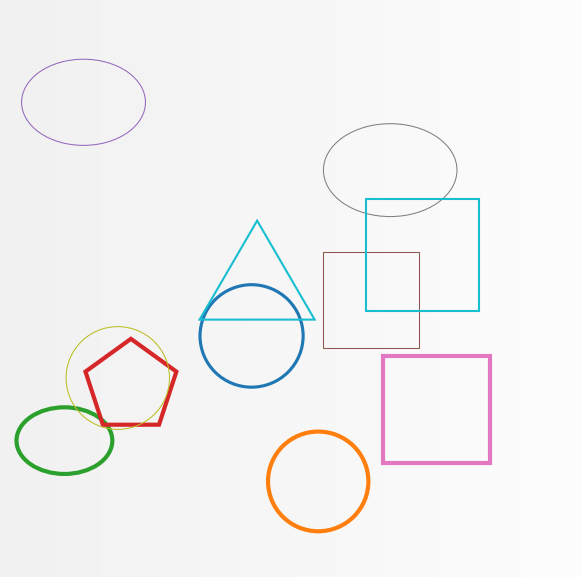[{"shape": "circle", "thickness": 1.5, "radius": 0.44, "center": [0.433, 0.417]}, {"shape": "circle", "thickness": 2, "radius": 0.43, "center": [0.547, 0.166]}, {"shape": "oval", "thickness": 2, "radius": 0.41, "center": [0.111, 0.236]}, {"shape": "pentagon", "thickness": 2, "radius": 0.41, "center": [0.225, 0.33]}, {"shape": "oval", "thickness": 0.5, "radius": 0.53, "center": [0.144, 0.822]}, {"shape": "square", "thickness": 0.5, "radius": 0.41, "center": [0.638, 0.48]}, {"shape": "square", "thickness": 2, "radius": 0.46, "center": [0.751, 0.291]}, {"shape": "oval", "thickness": 0.5, "radius": 0.57, "center": [0.671, 0.705]}, {"shape": "circle", "thickness": 0.5, "radius": 0.44, "center": [0.203, 0.345]}, {"shape": "triangle", "thickness": 1, "radius": 0.57, "center": [0.442, 0.503]}, {"shape": "square", "thickness": 1, "radius": 0.48, "center": [0.726, 0.557]}]